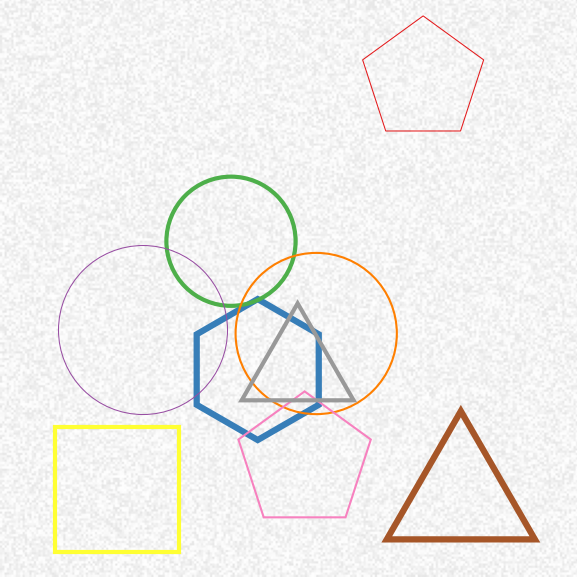[{"shape": "pentagon", "thickness": 0.5, "radius": 0.55, "center": [0.733, 0.861]}, {"shape": "hexagon", "thickness": 3, "radius": 0.61, "center": [0.446, 0.359]}, {"shape": "circle", "thickness": 2, "radius": 0.56, "center": [0.4, 0.581]}, {"shape": "circle", "thickness": 0.5, "radius": 0.73, "center": [0.248, 0.428]}, {"shape": "circle", "thickness": 1, "radius": 0.7, "center": [0.548, 0.422]}, {"shape": "square", "thickness": 2, "radius": 0.54, "center": [0.203, 0.151]}, {"shape": "triangle", "thickness": 3, "radius": 0.74, "center": [0.798, 0.139]}, {"shape": "pentagon", "thickness": 1, "radius": 0.6, "center": [0.527, 0.201]}, {"shape": "triangle", "thickness": 2, "radius": 0.56, "center": [0.515, 0.362]}]